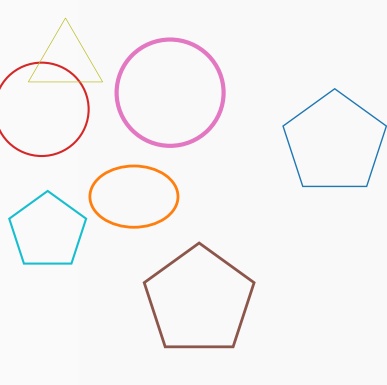[{"shape": "pentagon", "thickness": 1, "radius": 0.7, "center": [0.864, 0.629]}, {"shape": "oval", "thickness": 2, "radius": 0.57, "center": [0.346, 0.489]}, {"shape": "circle", "thickness": 1.5, "radius": 0.61, "center": [0.107, 0.716]}, {"shape": "pentagon", "thickness": 2, "radius": 0.75, "center": [0.514, 0.22]}, {"shape": "circle", "thickness": 3, "radius": 0.69, "center": [0.439, 0.759]}, {"shape": "triangle", "thickness": 0.5, "radius": 0.55, "center": [0.169, 0.843]}, {"shape": "pentagon", "thickness": 1.5, "radius": 0.52, "center": [0.123, 0.4]}]